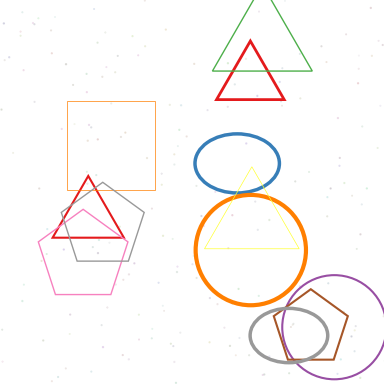[{"shape": "triangle", "thickness": 2, "radius": 0.51, "center": [0.65, 0.792]}, {"shape": "triangle", "thickness": 1.5, "radius": 0.53, "center": [0.229, 0.436]}, {"shape": "oval", "thickness": 2.5, "radius": 0.55, "center": [0.616, 0.576]}, {"shape": "triangle", "thickness": 1, "radius": 0.75, "center": [0.681, 0.89]}, {"shape": "circle", "thickness": 1.5, "radius": 0.68, "center": [0.868, 0.15]}, {"shape": "square", "thickness": 0.5, "radius": 0.57, "center": [0.289, 0.622]}, {"shape": "circle", "thickness": 3, "radius": 0.72, "center": [0.651, 0.35]}, {"shape": "triangle", "thickness": 0.5, "radius": 0.71, "center": [0.654, 0.425]}, {"shape": "pentagon", "thickness": 1.5, "radius": 0.51, "center": [0.807, 0.148]}, {"shape": "pentagon", "thickness": 1, "radius": 0.61, "center": [0.216, 0.334]}, {"shape": "oval", "thickness": 2.5, "radius": 0.5, "center": [0.75, 0.129]}, {"shape": "pentagon", "thickness": 1, "radius": 0.57, "center": [0.267, 0.413]}]